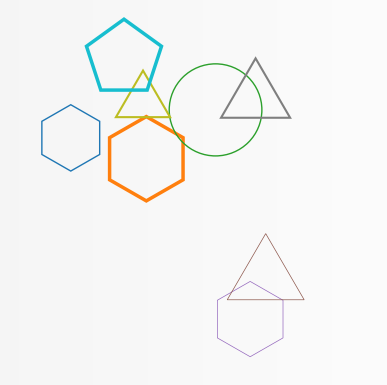[{"shape": "hexagon", "thickness": 1, "radius": 0.43, "center": [0.183, 0.642]}, {"shape": "hexagon", "thickness": 2.5, "radius": 0.55, "center": [0.378, 0.588]}, {"shape": "circle", "thickness": 1, "radius": 0.6, "center": [0.556, 0.715]}, {"shape": "hexagon", "thickness": 0.5, "radius": 0.49, "center": [0.646, 0.171]}, {"shape": "triangle", "thickness": 0.5, "radius": 0.57, "center": [0.686, 0.279]}, {"shape": "triangle", "thickness": 1.5, "radius": 0.51, "center": [0.66, 0.746]}, {"shape": "triangle", "thickness": 1.5, "radius": 0.4, "center": [0.369, 0.736]}, {"shape": "pentagon", "thickness": 2.5, "radius": 0.51, "center": [0.32, 0.848]}]